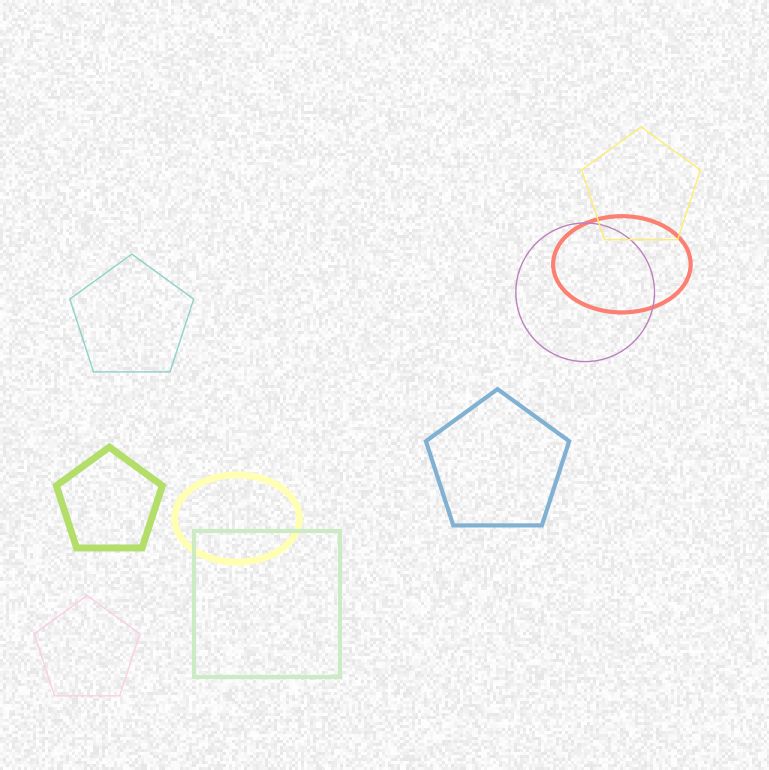[{"shape": "pentagon", "thickness": 0.5, "radius": 0.42, "center": [0.171, 0.585]}, {"shape": "oval", "thickness": 2.5, "radius": 0.4, "center": [0.308, 0.327]}, {"shape": "oval", "thickness": 1.5, "radius": 0.45, "center": [0.808, 0.657]}, {"shape": "pentagon", "thickness": 1.5, "radius": 0.49, "center": [0.646, 0.397]}, {"shape": "pentagon", "thickness": 2.5, "radius": 0.36, "center": [0.142, 0.347]}, {"shape": "pentagon", "thickness": 0.5, "radius": 0.36, "center": [0.113, 0.155]}, {"shape": "circle", "thickness": 0.5, "radius": 0.45, "center": [0.76, 0.62]}, {"shape": "square", "thickness": 1.5, "radius": 0.47, "center": [0.347, 0.215]}, {"shape": "pentagon", "thickness": 0.5, "radius": 0.4, "center": [0.833, 0.754]}]